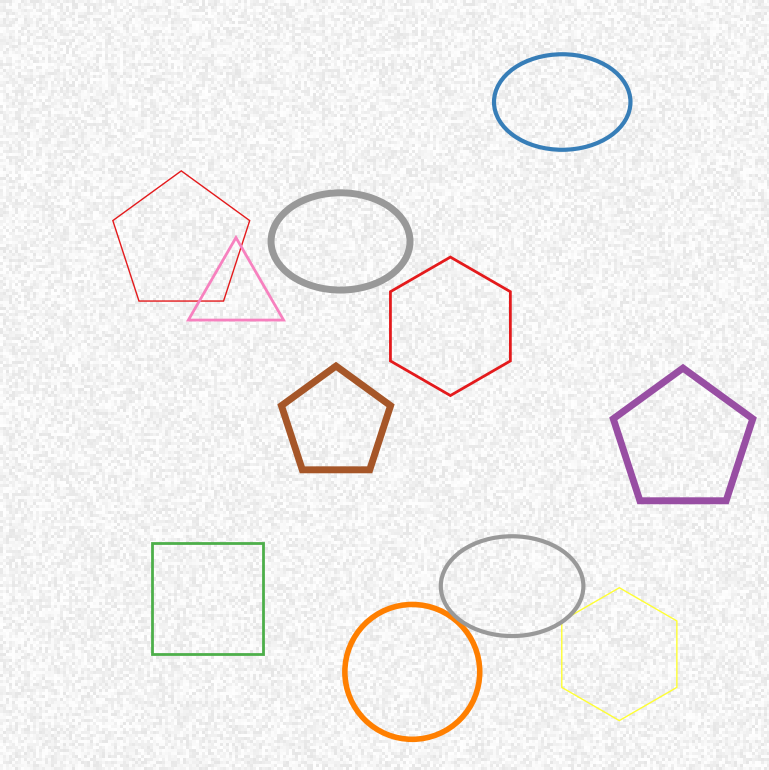[{"shape": "hexagon", "thickness": 1, "radius": 0.45, "center": [0.585, 0.576]}, {"shape": "pentagon", "thickness": 0.5, "radius": 0.47, "center": [0.235, 0.685]}, {"shape": "oval", "thickness": 1.5, "radius": 0.44, "center": [0.73, 0.868]}, {"shape": "square", "thickness": 1, "radius": 0.36, "center": [0.269, 0.223]}, {"shape": "pentagon", "thickness": 2.5, "radius": 0.48, "center": [0.887, 0.427]}, {"shape": "circle", "thickness": 2, "radius": 0.44, "center": [0.535, 0.127]}, {"shape": "hexagon", "thickness": 0.5, "radius": 0.43, "center": [0.804, 0.15]}, {"shape": "pentagon", "thickness": 2.5, "radius": 0.37, "center": [0.436, 0.45]}, {"shape": "triangle", "thickness": 1, "radius": 0.36, "center": [0.306, 0.62]}, {"shape": "oval", "thickness": 2.5, "radius": 0.45, "center": [0.442, 0.686]}, {"shape": "oval", "thickness": 1.5, "radius": 0.46, "center": [0.665, 0.239]}]